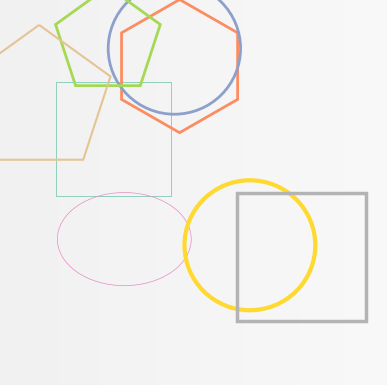[{"shape": "square", "thickness": 0.5, "radius": 0.74, "center": [0.292, 0.639]}, {"shape": "hexagon", "thickness": 2, "radius": 0.86, "center": [0.463, 0.828]}, {"shape": "circle", "thickness": 2, "radius": 0.85, "center": [0.45, 0.874]}, {"shape": "oval", "thickness": 0.5, "radius": 0.86, "center": [0.321, 0.379]}, {"shape": "pentagon", "thickness": 2, "radius": 0.71, "center": [0.279, 0.892]}, {"shape": "circle", "thickness": 3, "radius": 0.84, "center": [0.645, 0.363]}, {"shape": "pentagon", "thickness": 1.5, "radius": 0.97, "center": [0.101, 0.742]}, {"shape": "square", "thickness": 2.5, "radius": 0.83, "center": [0.778, 0.333]}]